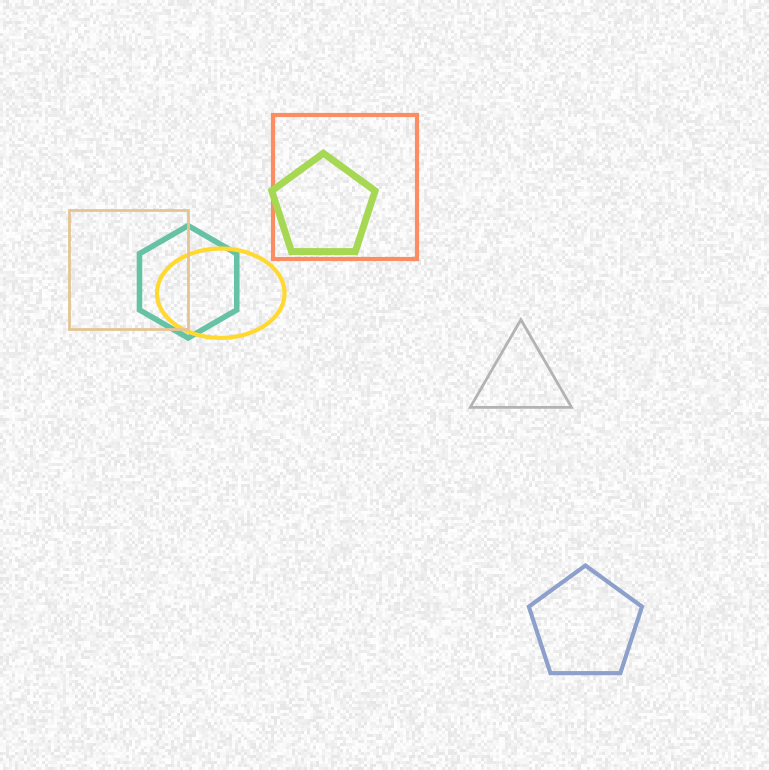[{"shape": "hexagon", "thickness": 2, "radius": 0.36, "center": [0.244, 0.634]}, {"shape": "square", "thickness": 1.5, "radius": 0.47, "center": [0.448, 0.757]}, {"shape": "pentagon", "thickness": 1.5, "radius": 0.39, "center": [0.76, 0.188]}, {"shape": "pentagon", "thickness": 2.5, "radius": 0.35, "center": [0.42, 0.73]}, {"shape": "oval", "thickness": 1.5, "radius": 0.41, "center": [0.287, 0.619]}, {"shape": "square", "thickness": 1, "radius": 0.39, "center": [0.167, 0.65]}, {"shape": "triangle", "thickness": 1, "radius": 0.38, "center": [0.676, 0.509]}]